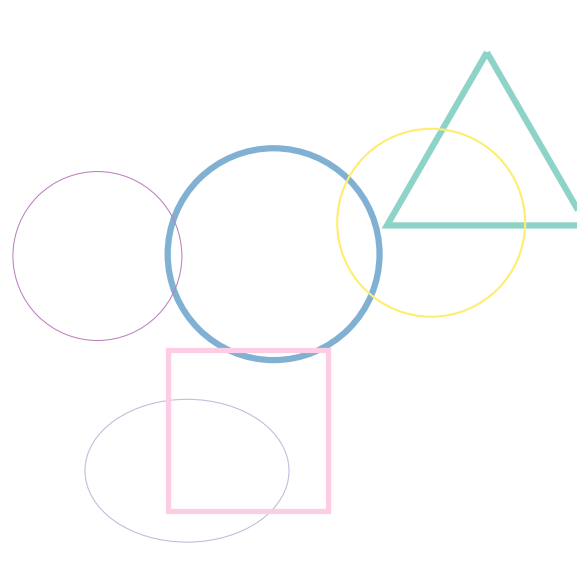[{"shape": "triangle", "thickness": 3, "radius": 1.0, "center": [0.843, 0.709]}, {"shape": "oval", "thickness": 0.5, "radius": 0.88, "center": [0.324, 0.184]}, {"shape": "circle", "thickness": 3, "radius": 0.92, "center": [0.474, 0.559]}, {"shape": "square", "thickness": 2.5, "radius": 0.7, "center": [0.429, 0.254]}, {"shape": "circle", "thickness": 0.5, "radius": 0.73, "center": [0.169, 0.556]}, {"shape": "circle", "thickness": 1, "radius": 0.81, "center": [0.747, 0.613]}]